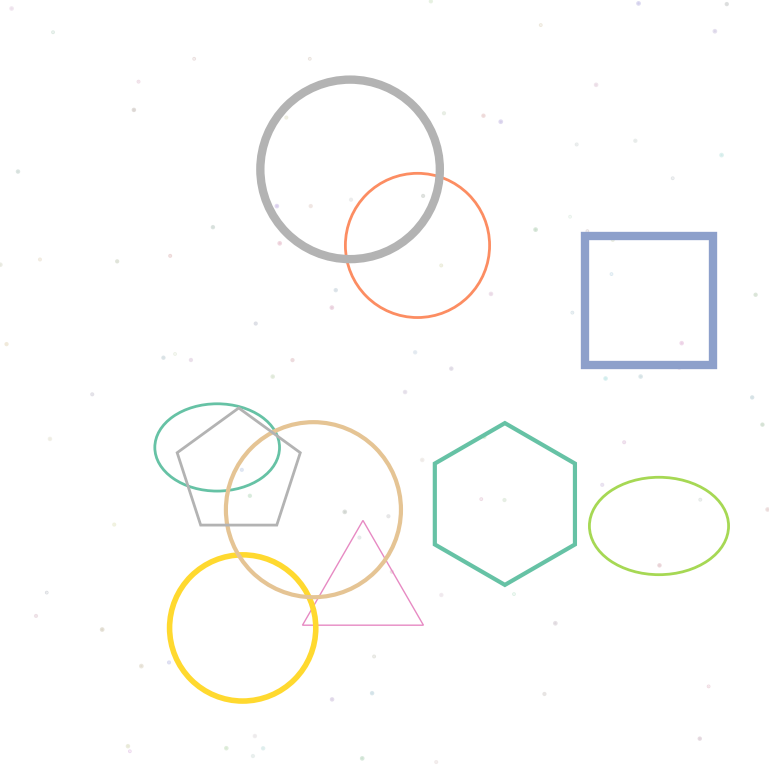[{"shape": "hexagon", "thickness": 1.5, "radius": 0.53, "center": [0.656, 0.345]}, {"shape": "oval", "thickness": 1, "radius": 0.4, "center": [0.282, 0.419]}, {"shape": "circle", "thickness": 1, "radius": 0.47, "center": [0.542, 0.681]}, {"shape": "square", "thickness": 3, "radius": 0.42, "center": [0.843, 0.61]}, {"shape": "triangle", "thickness": 0.5, "radius": 0.45, "center": [0.471, 0.233]}, {"shape": "oval", "thickness": 1, "radius": 0.45, "center": [0.856, 0.317]}, {"shape": "circle", "thickness": 2, "radius": 0.47, "center": [0.315, 0.184]}, {"shape": "circle", "thickness": 1.5, "radius": 0.57, "center": [0.407, 0.338]}, {"shape": "pentagon", "thickness": 1, "radius": 0.42, "center": [0.31, 0.386]}, {"shape": "circle", "thickness": 3, "radius": 0.58, "center": [0.455, 0.78]}]